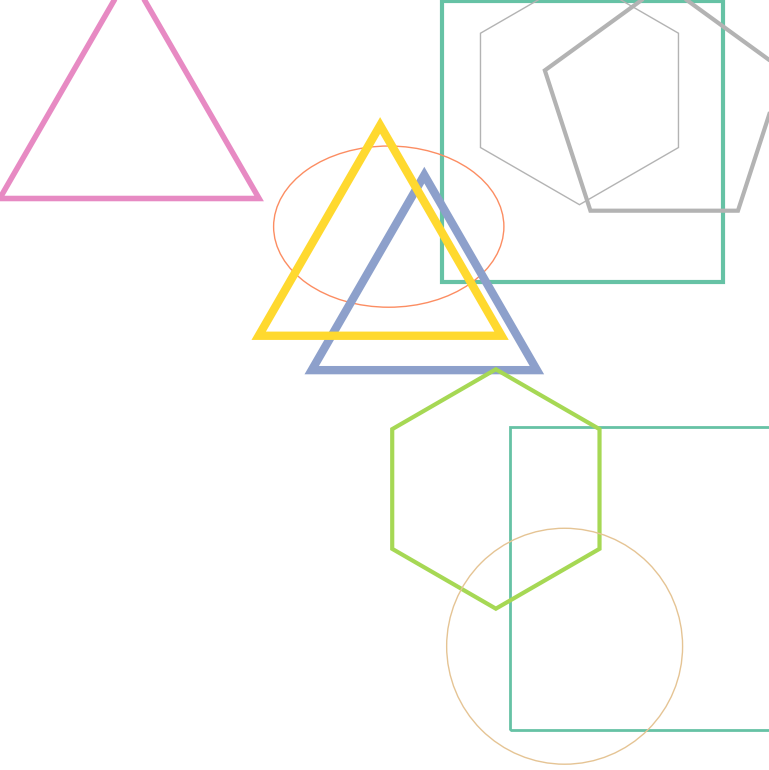[{"shape": "square", "thickness": 1, "radius": 0.98, "center": [0.859, 0.249]}, {"shape": "square", "thickness": 1.5, "radius": 0.91, "center": [0.757, 0.816]}, {"shape": "oval", "thickness": 0.5, "radius": 0.75, "center": [0.505, 0.706]}, {"shape": "triangle", "thickness": 3, "radius": 0.84, "center": [0.551, 0.604]}, {"shape": "triangle", "thickness": 2, "radius": 0.97, "center": [0.168, 0.839]}, {"shape": "hexagon", "thickness": 1.5, "radius": 0.78, "center": [0.644, 0.365]}, {"shape": "triangle", "thickness": 3, "radius": 0.91, "center": [0.494, 0.655]}, {"shape": "circle", "thickness": 0.5, "radius": 0.77, "center": [0.733, 0.161]}, {"shape": "pentagon", "thickness": 1.5, "radius": 0.81, "center": [0.863, 0.858]}, {"shape": "hexagon", "thickness": 0.5, "radius": 0.74, "center": [0.753, 0.883]}]